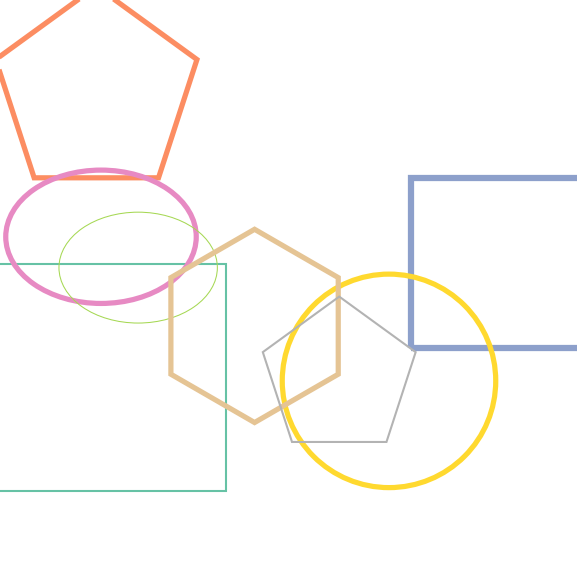[{"shape": "square", "thickness": 1, "radius": 0.98, "center": [0.194, 0.345]}, {"shape": "pentagon", "thickness": 2.5, "radius": 0.92, "center": [0.167, 0.839]}, {"shape": "square", "thickness": 3, "radius": 0.74, "center": [0.859, 0.544]}, {"shape": "oval", "thickness": 2.5, "radius": 0.82, "center": [0.175, 0.589]}, {"shape": "oval", "thickness": 0.5, "radius": 0.69, "center": [0.239, 0.536]}, {"shape": "circle", "thickness": 2.5, "radius": 0.92, "center": [0.674, 0.34]}, {"shape": "hexagon", "thickness": 2.5, "radius": 0.84, "center": [0.441, 0.435]}, {"shape": "pentagon", "thickness": 1, "radius": 0.7, "center": [0.587, 0.346]}]